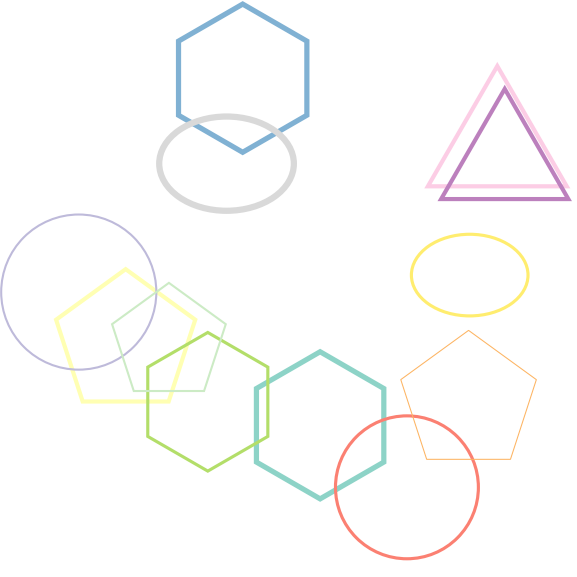[{"shape": "hexagon", "thickness": 2.5, "radius": 0.64, "center": [0.554, 0.263]}, {"shape": "pentagon", "thickness": 2, "radius": 0.63, "center": [0.218, 0.406]}, {"shape": "circle", "thickness": 1, "radius": 0.67, "center": [0.136, 0.493]}, {"shape": "circle", "thickness": 1.5, "radius": 0.62, "center": [0.705, 0.155]}, {"shape": "hexagon", "thickness": 2.5, "radius": 0.64, "center": [0.42, 0.864]}, {"shape": "pentagon", "thickness": 0.5, "radius": 0.62, "center": [0.811, 0.304]}, {"shape": "hexagon", "thickness": 1.5, "radius": 0.6, "center": [0.36, 0.303]}, {"shape": "triangle", "thickness": 2, "radius": 0.69, "center": [0.861, 0.746]}, {"shape": "oval", "thickness": 3, "radius": 0.58, "center": [0.392, 0.716]}, {"shape": "triangle", "thickness": 2, "radius": 0.64, "center": [0.874, 0.718]}, {"shape": "pentagon", "thickness": 1, "radius": 0.52, "center": [0.292, 0.406]}, {"shape": "oval", "thickness": 1.5, "radius": 0.5, "center": [0.813, 0.523]}]